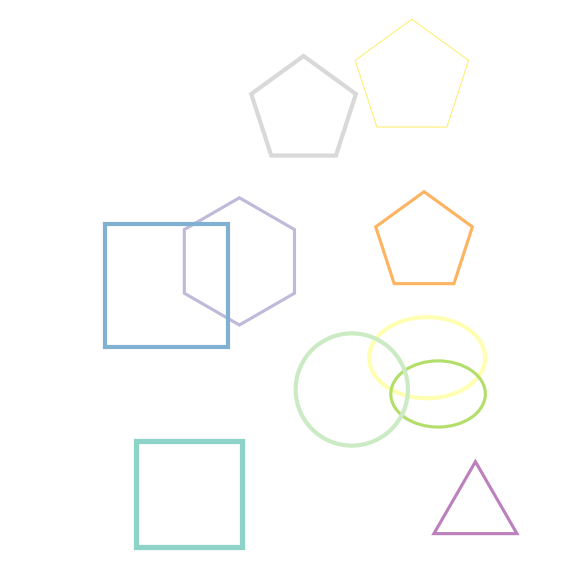[{"shape": "square", "thickness": 2.5, "radius": 0.46, "center": [0.327, 0.144]}, {"shape": "oval", "thickness": 2, "radius": 0.5, "center": [0.74, 0.38]}, {"shape": "hexagon", "thickness": 1.5, "radius": 0.55, "center": [0.415, 0.547]}, {"shape": "square", "thickness": 2, "radius": 0.53, "center": [0.288, 0.504]}, {"shape": "pentagon", "thickness": 1.5, "radius": 0.44, "center": [0.734, 0.579]}, {"shape": "oval", "thickness": 1.5, "radius": 0.41, "center": [0.759, 0.317]}, {"shape": "pentagon", "thickness": 2, "radius": 0.48, "center": [0.526, 0.807]}, {"shape": "triangle", "thickness": 1.5, "radius": 0.42, "center": [0.823, 0.117]}, {"shape": "circle", "thickness": 2, "radius": 0.49, "center": [0.609, 0.325]}, {"shape": "pentagon", "thickness": 0.5, "radius": 0.52, "center": [0.713, 0.863]}]